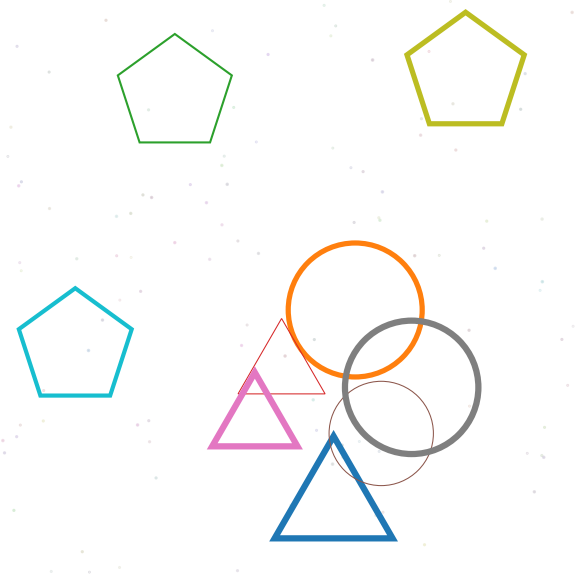[{"shape": "triangle", "thickness": 3, "radius": 0.59, "center": [0.578, 0.126]}, {"shape": "circle", "thickness": 2.5, "radius": 0.58, "center": [0.615, 0.462]}, {"shape": "pentagon", "thickness": 1, "radius": 0.52, "center": [0.303, 0.836]}, {"shape": "triangle", "thickness": 0.5, "radius": 0.44, "center": [0.488, 0.361]}, {"shape": "circle", "thickness": 0.5, "radius": 0.45, "center": [0.66, 0.249]}, {"shape": "triangle", "thickness": 3, "radius": 0.43, "center": [0.441, 0.269]}, {"shape": "circle", "thickness": 3, "radius": 0.58, "center": [0.713, 0.328]}, {"shape": "pentagon", "thickness": 2.5, "radius": 0.53, "center": [0.806, 0.871]}, {"shape": "pentagon", "thickness": 2, "radius": 0.51, "center": [0.13, 0.397]}]